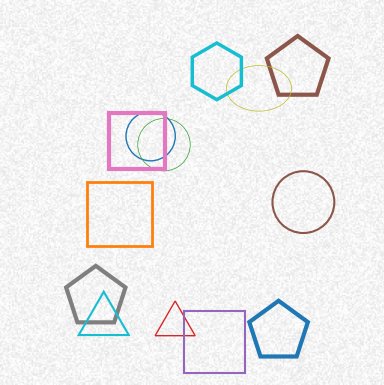[{"shape": "pentagon", "thickness": 3, "radius": 0.4, "center": [0.724, 0.139]}, {"shape": "circle", "thickness": 1, "radius": 0.32, "center": [0.391, 0.646]}, {"shape": "square", "thickness": 2, "radius": 0.42, "center": [0.31, 0.444]}, {"shape": "circle", "thickness": 0.5, "radius": 0.34, "center": [0.426, 0.624]}, {"shape": "triangle", "thickness": 1, "radius": 0.3, "center": [0.455, 0.158]}, {"shape": "square", "thickness": 1.5, "radius": 0.4, "center": [0.557, 0.111]}, {"shape": "pentagon", "thickness": 3, "radius": 0.42, "center": [0.773, 0.822]}, {"shape": "circle", "thickness": 1.5, "radius": 0.4, "center": [0.788, 0.475]}, {"shape": "square", "thickness": 3, "radius": 0.36, "center": [0.357, 0.634]}, {"shape": "pentagon", "thickness": 3, "radius": 0.41, "center": [0.249, 0.228]}, {"shape": "oval", "thickness": 0.5, "radius": 0.42, "center": [0.673, 0.771]}, {"shape": "triangle", "thickness": 1.5, "radius": 0.38, "center": [0.269, 0.167]}, {"shape": "hexagon", "thickness": 2.5, "radius": 0.37, "center": [0.563, 0.815]}]